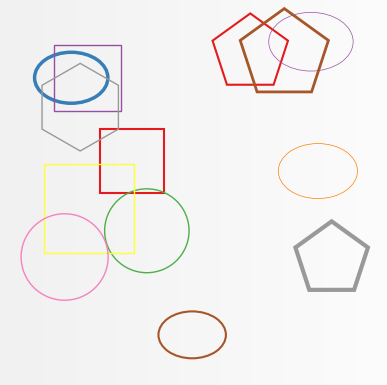[{"shape": "pentagon", "thickness": 1.5, "radius": 0.51, "center": [0.646, 0.863]}, {"shape": "square", "thickness": 1.5, "radius": 0.42, "center": [0.341, 0.581]}, {"shape": "oval", "thickness": 2.5, "radius": 0.47, "center": [0.184, 0.798]}, {"shape": "circle", "thickness": 1, "radius": 0.54, "center": [0.379, 0.401]}, {"shape": "oval", "thickness": 0.5, "radius": 0.54, "center": [0.802, 0.892]}, {"shape": "square", "thickness": 1, "radius": 0.43, "center": [0.227, 0.797]}, {"shape": "oval", "thickness": 0.5, "radius": 0.51, "center": [0.82, 0.556]}, {"shape": "square", "thickness": 1, "radius": 0.58, "center": [0.231, 0.457]}, {"shape": "oval", "thickness": 1.5, "radius": 0.44, "center": [0.496, 0.13]}, {"shape": "pentagon", "thickness": 2, "radius": 0.6, "center": [0.734, 0.858]}, {"shape": "circle", "thickness": 1, "radius": 0.56, "center": [0.167, 0.333]}, {"shape": "pentagon", "thickness": 3, "radius": 0.49, "center": [0.856, 0.327]}, {"shape": "hexagon", "thickness": 1, "radius": 0.57, "center": [0.207, 0.722]}]